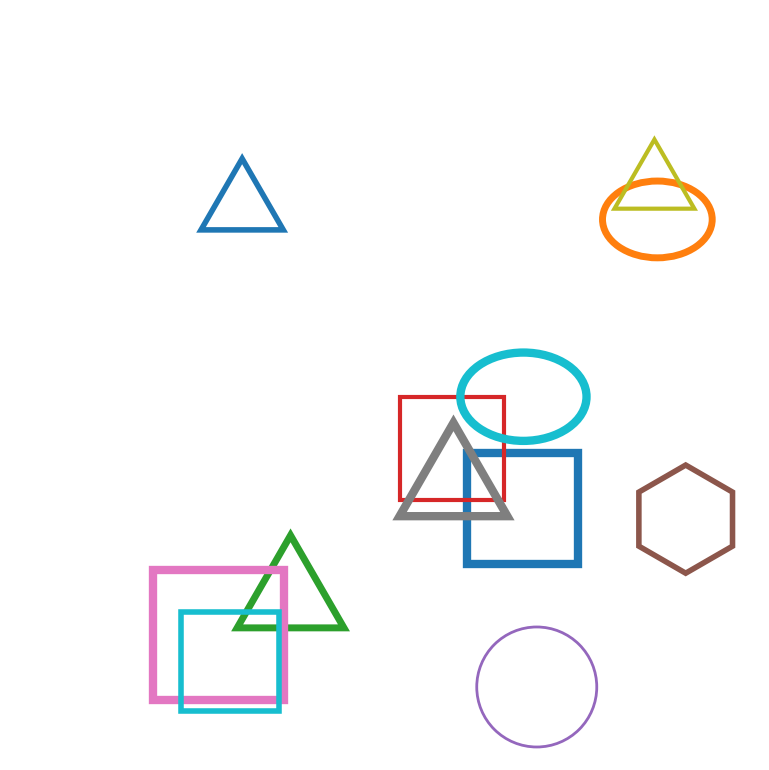[{"shape": "square", "thickness": 3, "radius": 0.36, "center": [0.678, 0.339]}, {"shape": "triangle", "thickness": 2, "radius": 0.31, "center": [0.314, 0.732]}, {"shape": "oval", "thickness": 2.5, "radius": 0.36, "center": [0.854, 0.715]}, {"shape": "triangle", "thickness": 2.5, "radius": 0.4, "center": [0.377, 0.225]}, {"shape": "square", "thickness": 1.5, "radius": 0.34, "center": [0.587, 0.418]}, {"shape": "circle", "thickness": 1, "radius": 0.39, "center": [0.697, 0.108]}, {"shape": "hexagon", "thickness": 2, "radius": 0.35, "center": [0.891, 0.326]}, {"shape": "square", "thickness": 3, "radius": 0.42, "center": [0.284, 0.176]}, {"shape": "triangle", "thickness": 3, "radius": 0.4, "center": [0.589, 0.37]}, {"shape": "triangle", "thickness": 1.5, "radius": 0.3, "center": [0.85, 0.759]}, {"shape": "square", "thickness": 2, "radius": 0.32, "center": [0.299, 0.141]}, {"shape": "oval", "thickness": 3, "radius": 0.41, "center": [0.68, 0.485]}]